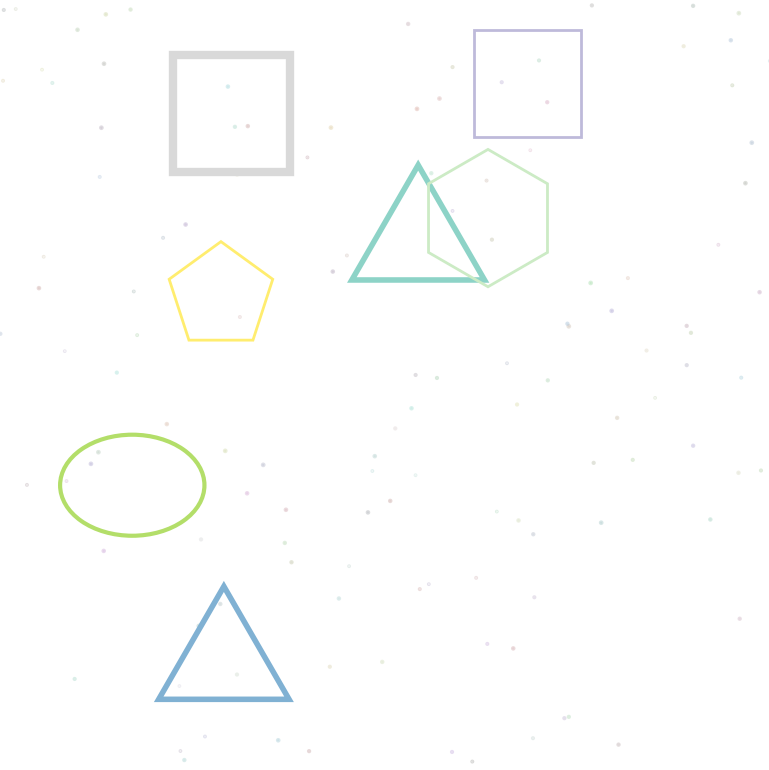[{"shape": "triangle", "thickness": 2, "radius": 0.5, "center": [0.543, 0.686]}, {"shape": "square", "thickness": 1, "radius": 0.35, "center": [0.685, 0.891]}, {"shape": "triangle", "thickness": 2, "radius": 0.49, "center": [0.291, 0.141]}, {"shape": "oval", "thickness": 1.5, "radius": 0.47, "center": [0.172, 0.37]}, {"shape": "square", "thickness": 3, "radius": 0.38, "center": [0.3, 0.853]}, {"shape": "hexagon", "thickness": 1, "radius": 0.45, "center": [0.634, 0.717]}, {"shape": "pentagon", "thickness": 1, "radius": 0.35, "center": [0.287, 0.615]}]